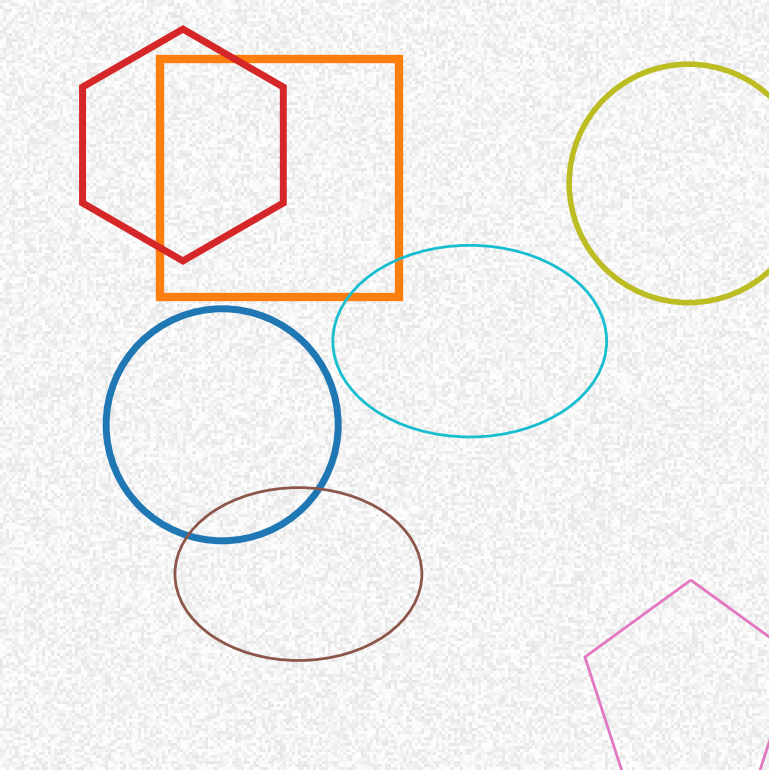[{"shape": "circle", "thickness": 2.5, "radius": 0.75, "center": [0.289, 0.448]}, {"shape": "square", "thickness": 3, "radius": 0.77, "center": [0.363, 0.769]}, {"shape": "hexagon", "thickness": 2.5, "radius": 0.75, "center": [0.238, 0.812]}, {"shape": "oval", "thickness": 1, "radius": 0.8, "center": [0.388, 0.254]}, {"shape": "pentagon", "thickness": 1, "radius": 0.72, "center": [0.897, 0.102]}, {"shape": "circle", "thickness": 2, "radius": 0.77, "center": [0.894, 0.762]}, {"shape": "oval", "thickness": 1, "radius": 0.89, "center": [0.61, 0.557]}]